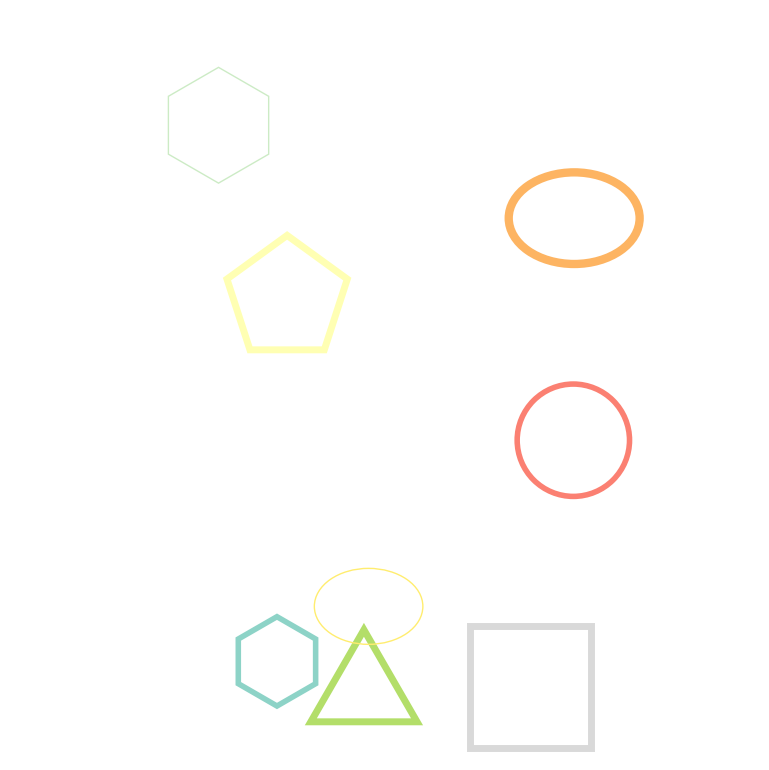[{"shape": "hexagon", "thickness": 2, "radius": 0.29, "center": [0.36, 0.141]}, {"shape": "pentagon", "thickness": 2.5, "radius": 0.41, "center": [0.373, 0.612]}, {"shape": "circle", "thickness": 2, "radius": 0.36, "center": [0.745, 0.428]}, {"shape": "oval", "thickness": 3, "radius": 0.43, "center": [0.746, 0.717]}, {"shape": "triangle", "thickness": 2.5, "radius": 0.4, "center": [0.473, 0.102]}, {"shape": "square", "thickness": 2.5, "radius": 0.4, "center": [0.689, 0.108]}, {"shape": "hexagon", "thickness": 0.5, "radius": 0.38, "center": [0.284, 0.837]}, {"shape": "oval", "thickness": 0.5, "radius": 0.35, "center": [0.479, 0.213]}]